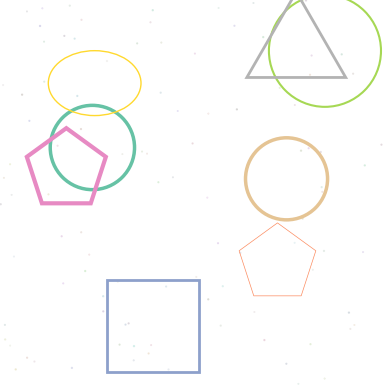[{"shape": "circle", "thickness": 2.5, "radius": 0.55, "center": [0.24, 0.617]}, {"shape": "pentagon", "thickness": 0.5, "radius": 0.52, "center": [0.721, 0.316]}, {"shape": "square", "thickness": 2, "radius": 0.6, "center": [0.398, 0.153]}, {"shape": "pentagon", "thickness": 3, "radius": 0.54, "center": [0.172, 0.559]}, {"shape": "circle", "thickness": 1.5, "radius": 0.73, "center": [0.844, 0.868]}, {"shape": "oval", "thickness": 1, "radius": 0.6, "center": [0.246, 0.784]}, {"shape": "circle", "thickness": 2.5, "radius": 0.53, "center": [0.744, 0.536]}, {"shape": "triangle", "thickness": 2, "radius": 0.74, "center": [0.77, 0.873]}]